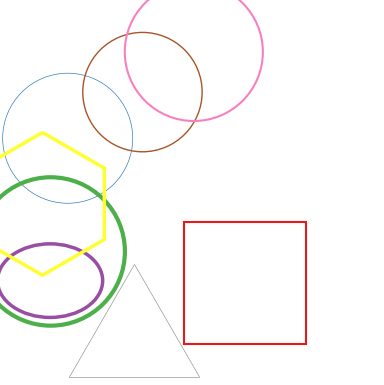[{"shape": "square", "thickness": 1.5, "radius": 0.79, "center": [0.637, 0.265]}, {"shape": "circle", "thickness": 0.5, "radius": 0.84, "center": [0.176, 0.641]}, {"shape": "circle", "thickness": 3, "radius": 0.96, "center": [0.132, 0.347]}, {"shape": "oval", "thickness": 2.5, "radius": 0.68, "center": [0.13, 0.271]}, {"shape": "hexagon", "thickness": 2.5, "radius": 0.93, "center": [0.11, 0.471]}, {"shape": "circle", "thickness": 1, "radius": 0.78, "center": [0.37, 0.761]}, {"shape": "circle", "thickness": 1.5, "radius": 0.9, "center": [0.503, 0.865]}, {"shape": "triangle", "thickness": 0.5, "radius": 0.98, "center": [0.349, 0.118]}]